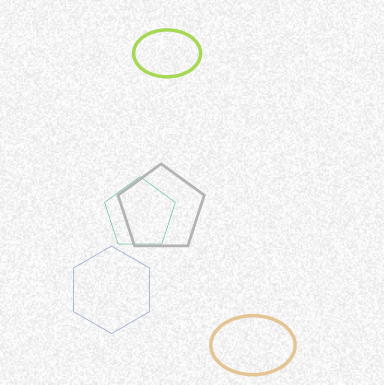[{"shape": "pentagon", "thickness": 0.5, "radius": 0.48, "center": [0.364, 0.444]}, {"shape": "hexagon", "thickness": 0.5, "radius": 0.57, "center": [0.29, 0.247]}, {"shape": "oval", "thickness": 2.5, "radius": 0.44, "center": [0.434, 0.861]}, {"shape": "oval", "thickness": 2.5, "radius": 0.55, "center": [0.657, 0.103]}, {"shape": "pentagon", "thickness": 2, "radius": 0.59, "center": [0.419, 0.457]}]